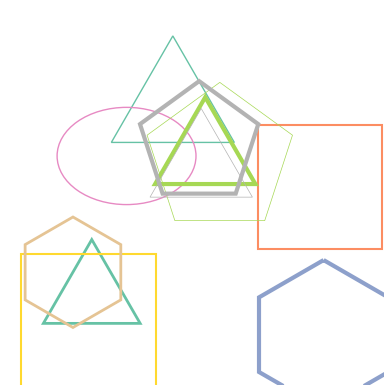[{"shape": "triangle", "thickness": 1, "radius": 0.92, "center": [0.449, 0.722]}, {"shape": "triangle", "thickness": 2, "radius": 0.73, "center": [0.238, 0.233]}, {"shape": "square", "thickness": 1.5, "radius": 0.81, "center": [0.831, 0.515]}, {"shape": "hexagon", "thickness": 3, "radius": 0.97, "center": [0.841, 0.131]}, {"shape": "oval", "thickness": 1, "radius": 0.9, "center": [0.329, 0.595]}, {"shape": "triangle", "thickness": 3, "radius": 0.75, "center": [0.533, 0.597]}, {"shape": "pentagon", "thickness": 0.5, "radius": 0.99, "center": [0.571, 0.588]}, {"shape": "square", "thickness": 1.5, "radius": 0.87, "center": [0.23, 0.165]}, {"shape": "hexagon", "thickness": 2, "radius": 0.72, "center": [0.19, 0.293]}, {"shape": "pentagon", "thickness": 3, "radius": 0.81, "center": [0.517, 0.628]}, {"shape": "triangle", "thickness": 0.5, "radius": 0.77, "center": [0.523, 0.565]}]